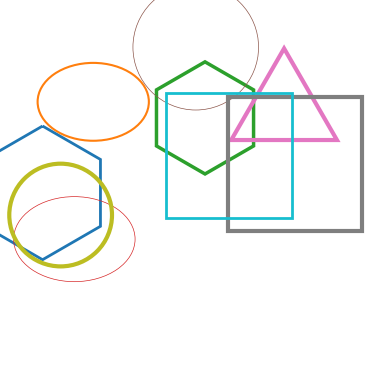[{"shape": "hexagon", "thickness": 2, "radius": 0.87, "center": [0.111, 0.499]}, {"shape": "oval", "thickness": 1.5, "radius": 0.72, "center": [0.242, 0.736]}, {"shape": "hexagon", "thickness": 2.5, "radius": 0.73, "center": [0.533, 0.694]}, {"shape": "oval", "thickness": 0.5, "radius": 0.79, "center": [0.193, 0.379]}, {"shape": "circle", "thickness": 0.5, "radius": 0.82, "center": [0.508, 0.877]}, {"shape": "triangle", "thickness": 3, "radius": 0.79, "center": [0.738, 0.716]}, {"shape": "square", "thickness": 3, "radius": 0.87, "center": [0.767, 0.574]}, {"shape": "circle", "thickness": 3, "radius": 0.67, "center": [0.158, 0.441]}, {"shape": "square", "thickness": 2, "radius": 0.81, "center": [0.595, 0.597]}]